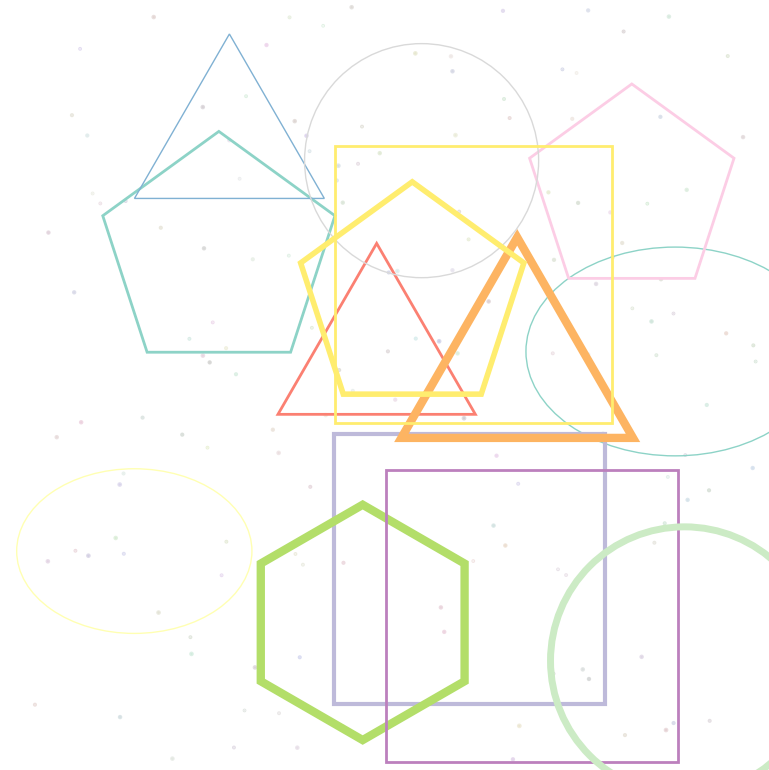[{"shape": "pentagon", "thickness": 1, "radius": 0.79, "center": [0.284, 0.671]}, {"shape": "oval", "thickness": 0.5, "radius": 0.97, "center": [0.877, 0.544]}, {"shape": "oval", "thickness": 0.5, "radius": 0.76, "center": [0.174, 0.284]}, {"shape": "square", "thickness": 1.5, "radius": 0.88, "center": [0.609, 0.261]}, {"shape": "triangle", "thickness": 1, "radius": 0.74, "center": [0.489, 0.536]}, {"shape": "triangle", "thickness": 0.5, "radius": 0.71, "center": [0.298, 0.813]}, {"shape": "triangle", "thickness": 3, "radius": 0.87, "center": [0.672, 0.518]}, {"shape": "hexagon", "thickness": 3, "radius": 0.76, "center": [0.471, 0.192]}, {"shape": "pentagon", "thickness": 1, "radius": 0.7, "center": [0.821, 0.751]}, {"shape": "circle", "thickness": 0.5, "radius": 0.76, "center": [0.548, 0.791]}, {"shape": "square", "thickness": 1, "radius": 0.95, "center": [0.691, 0.2]}, {"shape": "circle", "thickness": 2.5, "radius": 0.87, "center": [0.889, 0.142]}, {"shape": "pentagon", "thickness": 2, "radius": 0.76, "center": [0.535, 0.611]}, {"shape": "square", "thickness": 1, "radius": 0.9, "center": [0.614, 0.63]}]